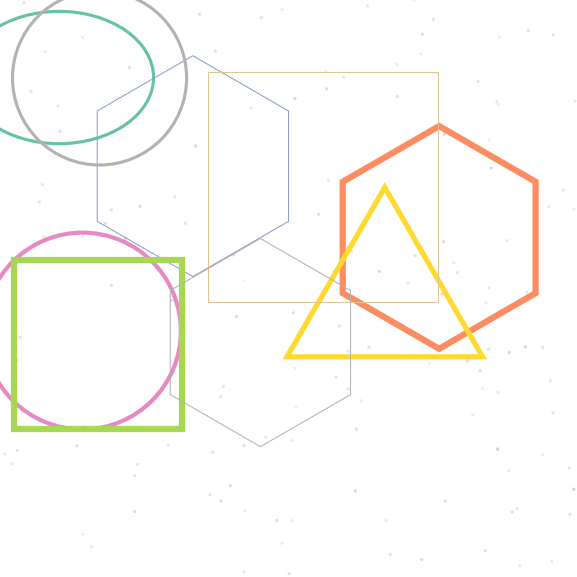[{"shape": "oval", "thickness": 1.5, "radius": 0.82, "center": [0.102, 0.865]}, {"shape": "hexagon", "thickness": 3, "radius": 0.96, "center": [0.76, 0.588]}, {"shape": "hexagon", "thickness": 0.5, "radius": 0.96, "center": [0.334, 0.711]}, {"shape": "circle", "thickness": 2, "radius": 0.85, "center": [0.143, 0.426]}, {"shape": "square", "thickness": 3, "radius": 0.73, "center": [0.169, 0.403]}, {"shape": "triangle", "thickness": 2.5, "radius": 0.98, "center": [0.666, 0.479]}, {"shape": "square", "thickness": 0.5, "radius": 1.0, "center": [0.559, 0.675]}, {"shape": "hexagon", "thickness": 0.5, "radius": 0.9, "center": [0.451, 0.406]}, {"shape": "circle", "thickness": 1.5, "radius": 0.75, "center": [0.172, 0.864]}]